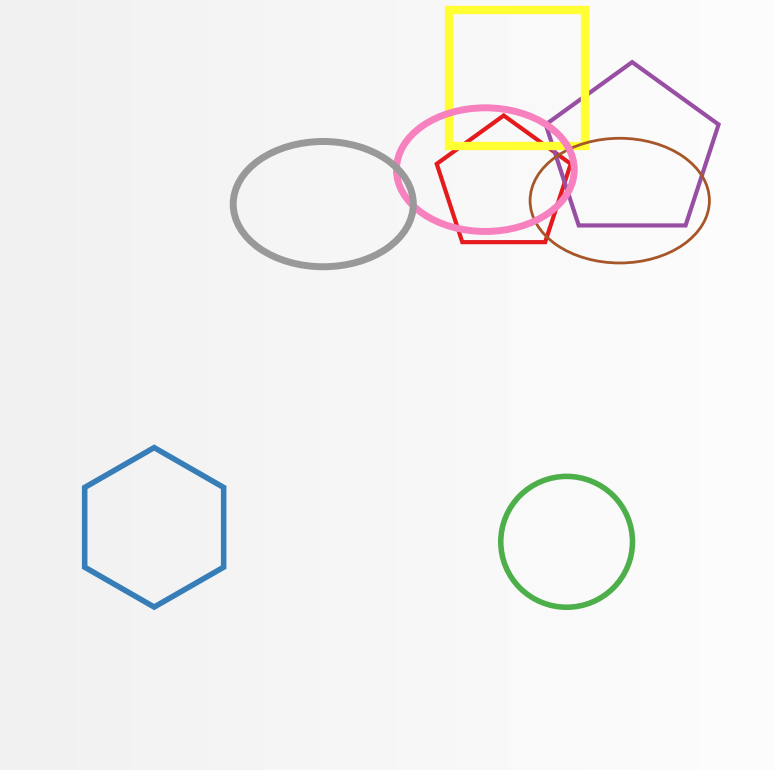[{"shape": "pentagon", "thickness": 1.5, "radius": 0.45, "center": [0.65, 0.759]}, {"shape": "hexagon", "thickness": 2, "radius": 0.52, "center": [0.199, 0.315]}, {"shape": "circle", "thickness": 2, "radius": 0.42, "center": [0.731, 0.296]}, {"shape": "pentagon", "thickness": 1.5, "radius": 0.59, "center": [0.816, 0.802]}, {"shape": "square", "thickness": 3, "radius": 0.44, "center": [0.667, 0.898]}, {"shape": "oval", "thickness": 1, "radius": 0.58, "center": [0.8, 0.739]}, {"shape": "oval", "thickness": 2.5, "radius": 0.57, "center": [0.626, 0.78]}, {"shape": "oval", "thickness": 2.5, "radius": 0.58, "center": [0.417, 0.735]}]